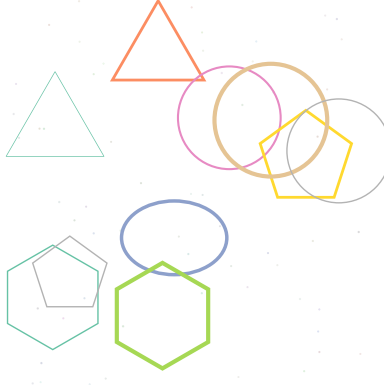[{"shape": "triangle", "thickness": 0.5, "radius": 0.73, "center": [0.143, 0.667]}, {"shape": "hexagon", "thickness": 1, "radius": 0.68, "center": [0.137, 0.228]}, {"shape": "triangle", "thickness": 2, "radius": 0.69, "center": [0.411, 0.861]}, {"shape": "oval", "thickness": 2.5, "radius": 0.68, "center": [0.452, 0.382]}, {"shape": "circle", "thickness": 1.5, "radius": 0.67, "center": [0.596, 0.694]}, {"shape": "hexagon", "thickness": 3, "radius": 0.69, "center": [0.422, 0.18]}, {"shape": "pentagon", "thickness": 2, "radius": 0.62, "center": [0.794, 0.589]}, {"shape": "circle", "thickness": 3, "radius": 0.73, "center": [0.704, 0.688]}, {"shape": "circle", "thickness": 1, "radius": 0.67, "center": [0.88, 0.608]}, {"shape": "pentagon", "thickness": 1, "radius": 0.51, "center": [0.181, 0.285]}]